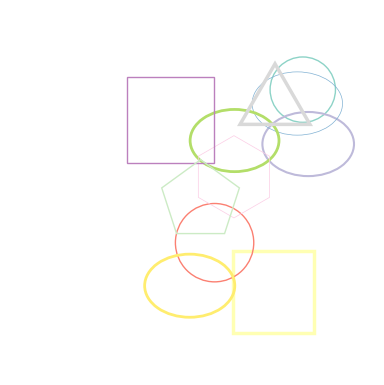[{"shape": "circle", "thickness": 1, "radius": 0.42, "center": [0.786, 0.767]}, {"shape": "square", "thickness": 2.5, "radius": 0.53, "center": [0.71, 0.241]}, {"shape": "oval", "thickness": 1.5, "radius": 0.59, "center": [0.801, 0.626]}, {"shape": "circle", "thickness": 1, "radius": 0.51, "center": [0.557, 0.37]}, {"shape": "oval", "thickness": 0.5, "radius": 0.59, "center": [0.772, 0.731]}, {"shape": "oval", "thickness": 2, "radius": 0.58, "center": [0.609, 0.635]}, {"shape": "hexagon", "thickness": 0.5, "radius": 0.53, "center": [0.608, 0.541]}, {"shape": "triangle", "thickness": 2.5, "radius": 0.52, "center": [0.714, 0.729]}, {"shape": "square", "thickness": 1, "radius": 0.56, "center": [0.442, 0.688]}, {"shape": "pentagon", "thickness": 1, "radius": 0.53, "center": [0.521, 0.479]}, {"shape": "oval", "thickness": 2, "radius": 0.59, "center": [0.493, 0.258]}]